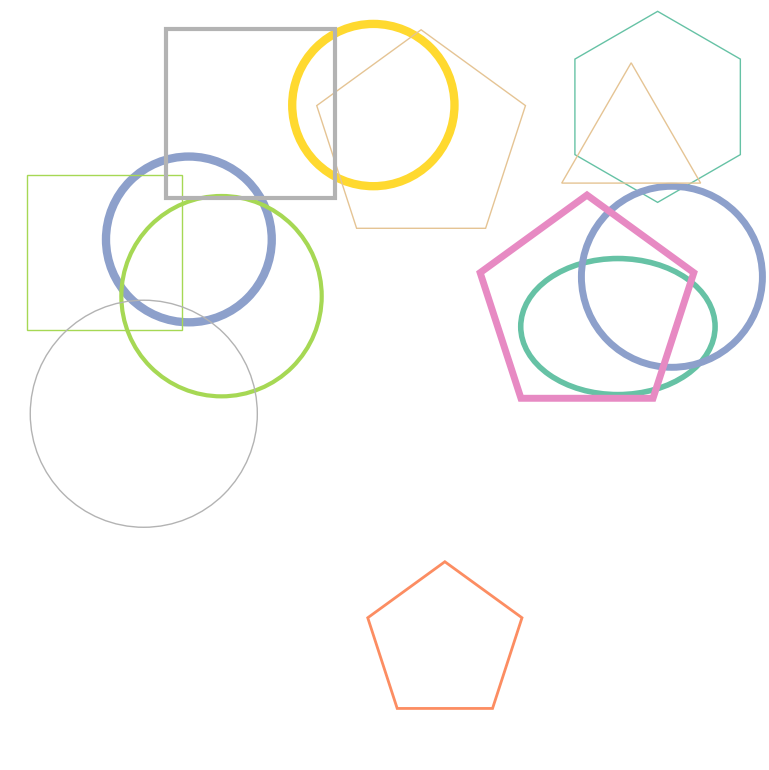[{"shape": "hexagon", "thickness": 0.5, "radius": 0.62, "center": [0.854, 0.861]}, {"shape": "oval", "thickness": 2, "radius": 0.63, "center": [0.802, 0.576]}, {"shape": "pentagon", "thickness": 1, "radius": 0.53, "center": [0.578, 0.165]}, {"shape": "circle", "thickness": 3, "radius": 0.54, "center": [0.245, 0.689]}, {"shape": "circle", "thickness": 2.5, "radius": 0.59, "center": [0.873, 0.641]}, {"shape": "pentagon", "thickness": 2.5, "radius": 0.73, "center": [0.762, 0.601]}, {"shape": "square", "thickness": 0.5, "radius": 0.5, "center": [0.136, 0.672]}, {"shape": "circle", "thickness": 1.5, "radius": 0.65, "center": [0.288, 0.615]}, {"shape": "circle", "thickness": 3, "radius": 0.53, "center": [0.485, 0.864]}, {"shape": "triangle", "thickness": 0.5, "radius": 0.52, "center": [0.82, 0.814]}, {"shape": "pentagon", "thickness": 0.5, "radius": 0.71, "center": [0.547, 0.819]}, {"shape": "circle", "thickness": 0.5, "radius": 0.74, "center": [0.187, 0.463]}, {"shape": "square", "thickness": 1.5, "radius": 0.55, "center": [0.325, 0.853]}]